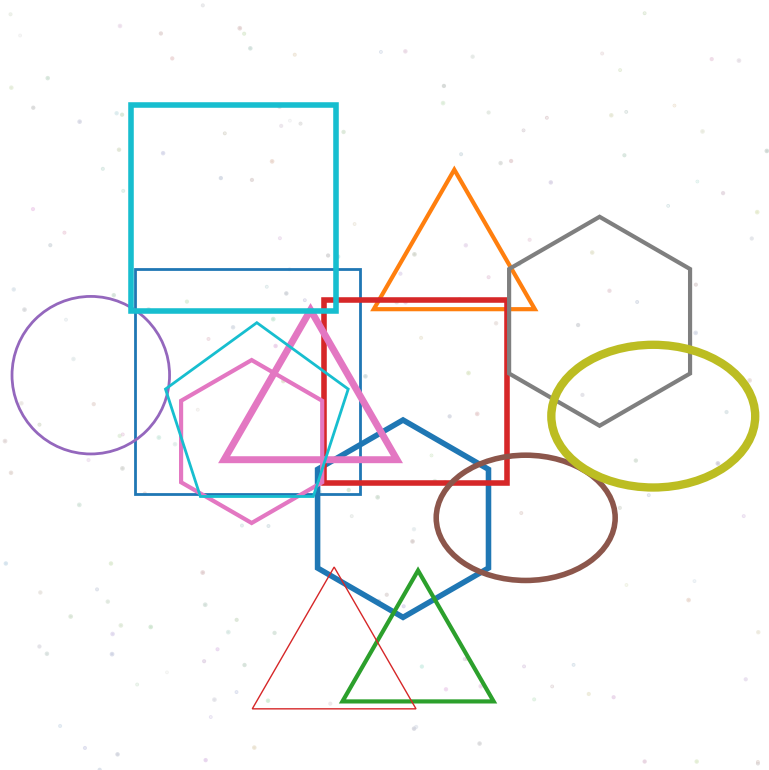[{"shape": "hexagon", "thickness": 2, "radius": 0.64, "center": [0.523, 0.326]}, {"shape": "square", "thickness": 1, "radius": 0.73, "center": [0.322, 0.505]}, {"shape": "triangle", "thickness": 1.5, "radius": 0.6, "center": [0.59, 0.659]}, {"shape": "triangle", "thickness": 1.5, "radius": 0.57, "center": [0.543, 0.146]}, {"shape": "triangle", "thickness": 0.5, "radius": 0.61, "center": [0.434, 0.141]}, {"shape": "square", "thickness": 2, "radius": 0.59, "center": [0.54, 0.491]}, {"shape": "circle", "thickness": 1, "radius": 0.51, "center": [0.118, 0.513]}, {"shape": "oval", "thickness": 2, "radius": 0.58, "center": [0.683, 0.327]}, {"shape": "hexagon", "thickness": 1.5, "radius": 0.53, "center": [0.327, 0.427]}, {"shape": "triangle", "thickness": 2.5, "radius": 0.65, "center": [0.403, 0.468]}, {"shape": "hexagon", "thickness": 1.5, "radius": 0.68, "center": [0.779, 0.583]}, {"shape": "oval", "thickness": 3, "radius": 0.66, "center": [0.848, 0.46]}, {"shape": "square", "thickness": 2, "radius": 0.67, "center": [0.303, 0.73]}, {"shape": "pentagon", "thickness": 1, "radius": 0.62, "center": [0.334, 0.456]}]